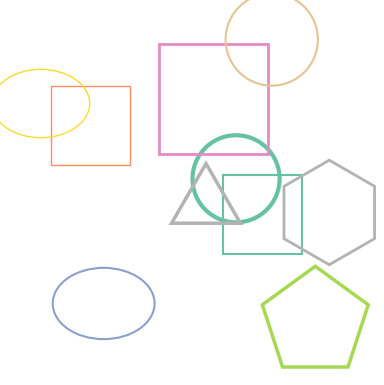[{"shape": "circle", "thickness": 3, "radius": 0.57, "center": [0.613, 0.536]}, {"shape": "square", "thickness": 1.5, "radius": 0.51, "center": [0.681, 0.443]}, {"shape": "square", "thickness": 1, "radius": 0.51, "center": [0.234, 0.674]}, {"shape": "oval", "thickness": 1.5, "radius": 0.66, "center": [0.269, 0.212]}, {"shape": "square", "thickness": 2, "radius": 0.71, "center": [0.555, 0.743]}, {"shape": "pentagon", "thickness": 2.5, "radius": 0.72, "center": [0.819, 0.164]}, {"shape": "oval", "thickness": 1, "radius": 0.63, "center": [0.106, 0.731]}, {"shape": "circle", "thickness": 1.5, "radius": 0.6, "center": [0.706, 0.897]}, {"shape": "triangle", "thickness": 2.5, "radius": 0.52, "center": [0.535, 0.472]}, {"shape": "hexagon", "thickness": 2, "radius": 0.68, "center": [0.855, 0.448]}]